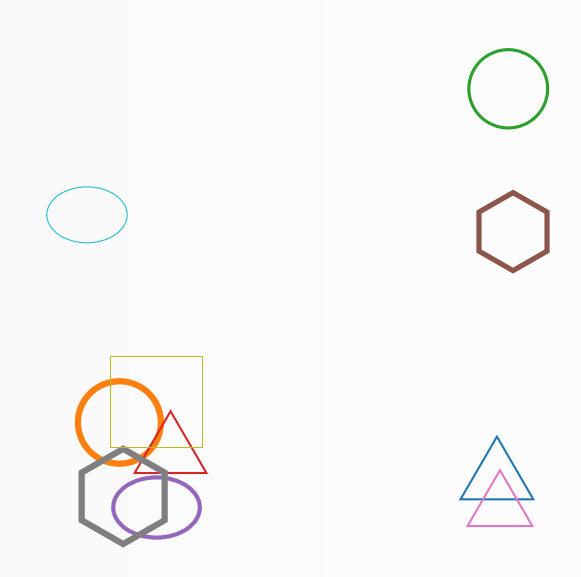[{"shape": "triangle", "thickness": 1, "radius": 0.36, "center": [0.855, 0.171]}, {"shape": "circle", "thickness": 3, "radius": 0.36, "center": [0.205, 0.268]}, {"shape": "circle", "thickness": 1.5, "radius": 0.34, "center": [0.874, 0.845]}, {"shape": "triangle", "thickness": 1, "radius": 0.36, "center": [0.293, 0.216]}, {"shape": "oval", "thickness": 2, "radius": 0.37, "center": [0.269, 0.12]}, {"shape": "hexagon", "thickness": 2.5, "radius": 0.34, "center": [0.883, 0.598]}, {"shape": "triangle", "thickness": 1, "radius": 0.32, "center": [0.86, 0.12]}, {"shape": "hexagon", "thickness": 3, "radius": 0.41, "center": [0.212, 0.14]}, {"shape": "square", "thickness": 0.5, "radius": 0.39, "center": [0.269, 0.304]}, {"shape": "oval", "thickness": 0.5, "radius": 0.35, "center": [0.15, 0.627]}]